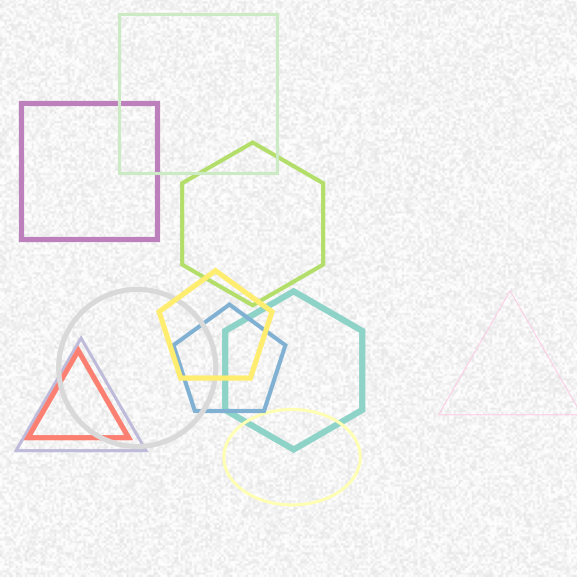[{"shape": "hexagon", "thickness": 3, "radius": 0.68, "center": [0.509, 0.358]}, {"shape": "oval", "thickness": 1.5, "radius": 0.59, "center": [0.506, 0.207]}, {"shape": "triangle", "thickness": 1.5, "radius": 0.65, "center": [0.14, 0.284]}, {"shape": "triangle", "thickness": 2.5, "radius": 0.5, "center": [0.136, 0.292]}, {"shape": "pentagon", "thickness": 2, "radius": 0.51, "center": [0.397, 0.37]}, {"shape": "hexagon", "thickness": 2, "radius": 0.7, "center": [0.437, 0.611]}, {"shape": "triangle", "thickness": 0.5, "radius": 0.72, "center": [0.883, 0.352]}, {"shape": "circle", "thickness": 2.5, "radius": 0.68, "center": [0.238, 0.362]}, {"shape": "square", "thickness": 2.5, "radius": 0.59, "center": [0.154, 0.703]}, {"shape": "square", "thickness": 1.5, "radius": 0.69, "center": [0.343, 0.837]}, {"shape": "pentagon", "thickness": 2.5, "radius": 0.51, "center": [0.373, 0.428]}]